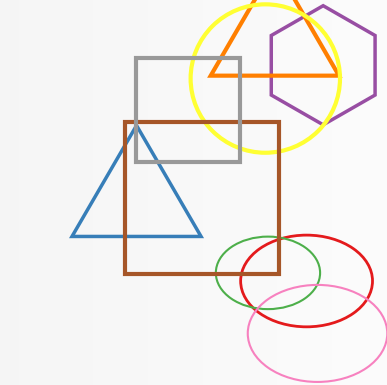[{"shape": "oval", "thickness": 2, "radius": 0.85, "center": [0.791, 0.27]}, {"shape": "triangle", "thickness": 2.5, "radius": 0.96, "center": [0.352, 0.482]}, {"shape": "oval", "thickness": 1.5, "radius": 0.67, "center": [0.692, 0.291]}, {"shape": "hexagon", "thickness": 2.5, "radius": 0.77, "center": [0.834, 0.83]}, {"shape": "triangle", "thickness": 3, "radius": 0.96, "center": [0.709, 0.899]}, {"shape": "circle", "thickness": 3, "radius": 0.96, "center": [0.685, 0.796]}, {"shape": "square", "thickness": 3, "radius": 0.99, "center": [0.521, 0.486]}, {"shape": "oval", "thickness": 1.5, "radius": 0.9, "center": [0.819, 0.134]}, {"shape": "square", "thickness": 3, "radius": 0.68, "center": [0.485, 0.715]}]